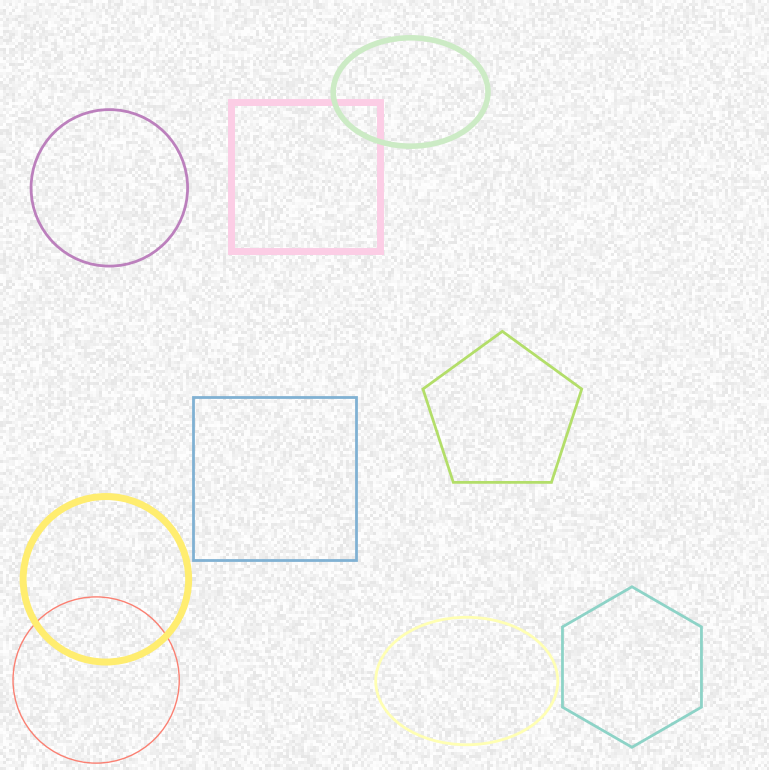[{"shape": "hexagon", "thickness": 1, "radius": 0.52, "center": [0.821, 0.134]}, {"shape": "oval", "thickness": 1, "radius": 0.59, "center": [0.606, 0.116]}, {"shape": "circle", "thickness": 0.5, "radius": 0.54, "center": [0.125, 0.117]}, {"shape": "square", "thickness": 1, "radius": 0.53, "center": [0.357, 0.378]}, {"shape": "pentagon", "thickness": 1, "radius": 0.54, "center": [0.652, 0.461]}, {"shape": "square", "thickness": 2.5, "radius": 0.48, "center": [0.396, 0.77]}, {"shape": "circle", "thickness": 1, "radius": 0.51, "center": [0.142, 0.756]}, {"shape": "oval", "thickness": 2, "radius": 0.5, "center": [0.533, 0.881]}, {"shape": "circle", "thickness": 2.5, "radius": 0.54, "center": [0.138, 0.248]}]